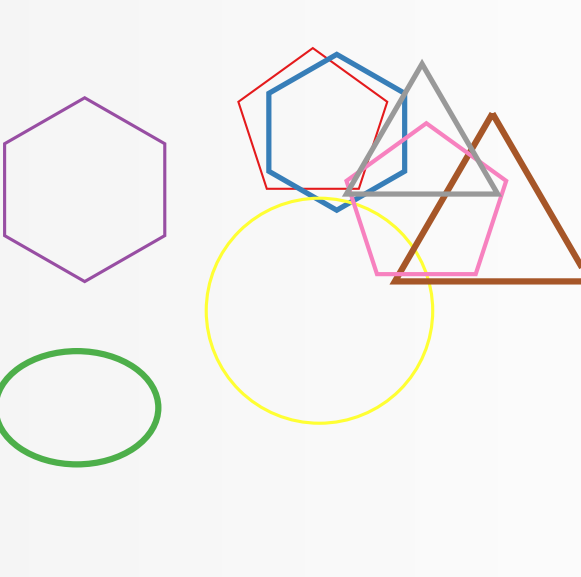[{"shape": "pentagon", "thickness": 1, "radius": 0.67, "center": [0.538, 0.781]}, {"shape": "hexagon", "thickness": 2.5, "radius": 0.67, "center": [0.579, 0.77]}, {"shape": "oval", "thickness": 3, "radius": 0.7, "center": [0.132, 0.293]}, {"shape": "hexagon", "thickness": 1.5, "radius": 0.8, "center": [0.146, 0.671]}, {"shape": "circle", "thickness": 1.5, "radius": 0.97, "center": [0.55, 0.461]}, {"shape": "triangle", "thickness": 3, "radius": 0.97, "center": [0.847, 0.609]}, {"shape": "pentagon", "thickness": 2, "radius": 0.72, "center": [0.733, 0.641]}, {"shape": "triangle", "thickness": 2.5, "radius": 0.75, "center": [0.726, 0.738]}]